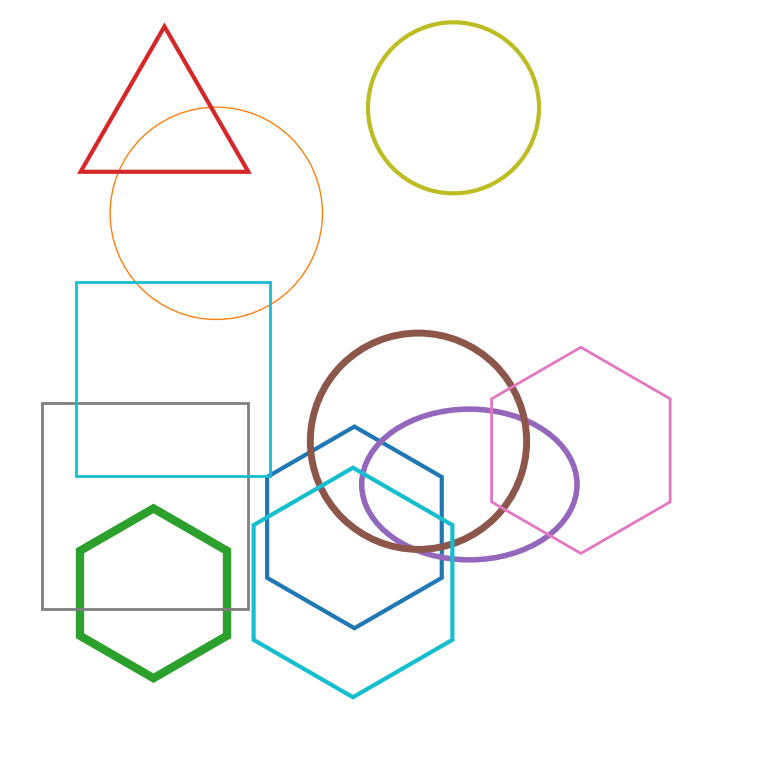[{"shape": "hexagon", "thickness": 1.5, "radius": 0.65, "center": [0.46, 0.315]}, {"shape": "circle", "thickness": 0.5, "radius": 0.69, "center": [0.281, 0.723]}, {"shape": "hexagon", "thickness": 3, "radius": 0.55, "center": [0.199, 0.229]}, {"shape": "triangle", "thickness": 1.5, "radius": 0.63, "center": [0.214, 0.84]}, {"shape": "oval", "thickness": 2, "radius": 0.7, "center": [0.61, 0.371]}, {"shape": "circle", "thickness": 2.5, "radius": 0.7, "center": [0.543, 0.427]}, {"shape": "hexagon", "thickness": 1, "radius": 0.67, "center": [0.754, 0.415]}, {"shape": "square", "thickness": 1, "radius": 0.67, "center": [0.188, 0.343]}, {"shape": "circle", "thickness": 1.5, "radius": 0.56, "center": [0.589, 0.86]}, {"shape": "square", "thickness": 1, "radius": 0.63, "center": [0.225, 0.508]}, {"shape": "hexagon", "thickness": 1.5, "radius": 0.75, "center": [0.458, 0.244]}]